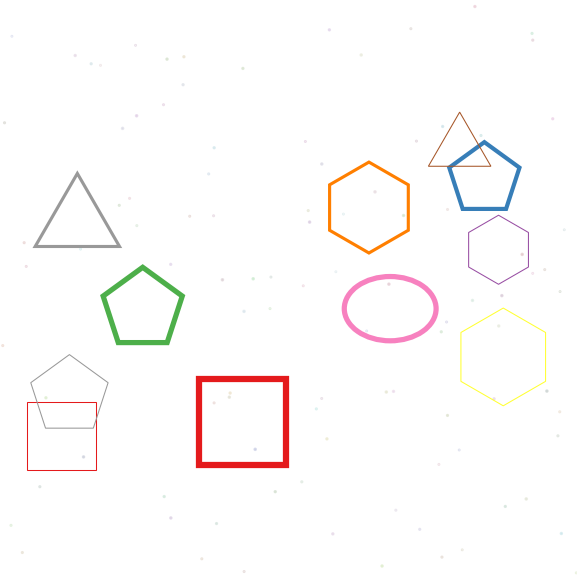[{"shape": "square", "thickness": 0.5, "radius": 0.3, "center": [0.106, 0.244]}, {"shape": "square", "thickness": 3, "radius": 0.37, "center": [0.42, 0.269]}, {"shape": "pentagon", "thickness": 2, "radius": 0.32, "center": [0.839, 0.689]}, {"shape": "pentagon", "thickness": 2.5, "radius": 0.36, "center": [0.247, 0.464]}, {"shape": "hexagon", "thickness": 0.5, "radius": 0.3, "center": [0.863, 0.567]}, {"shape": "hexagon", "thickness": 1.5, "radius": 0.39, "center": [0.639, 0.64]}, {"shape": "hexagon", "thickness": 0.5, "radius": 0.42, "center": [0.871, 0.381]}, {"shape": "triangle", "thickness": 0.5, "radius": 0.31, "center": [0.796, 0.742]}, {"shape": "oval", "thickness": 2.5, "radius": 0.4, "center": [0.676, 0.465]}, {"shape": "pentagon", "thickness": 0.5, "radius": 0.35, "center": [0.12, 0.315]}, {"shape": "triangle", "thickness": 1.5, "radius": 0.42, "center": [0.134, 0.614]}]